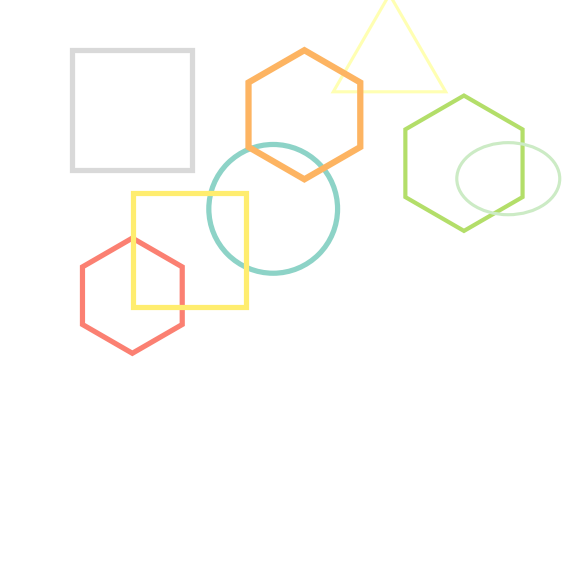[{"shape": "circle", "thickness": 2.5, "radius": 0.56, "center": [0.473, 0.637]}, {"shape": "triangle", "thickness": 1.5, "radius": 0.56, "center": [0.674, 0.896]}, {"shape": "hexagon", "thickness": 2.5, "radius": 0.5, "center": [0.229, 0.487]}, {"shape": "hexagon", "thickness": 3, "radius": 0.56, "center": [0.527, 0.8]}, {"shape": "hexagon", "thickness": 2, "radius": 0.59, "center": [0.803, 0.716]}, {"shape": "square", "thickness": 2.5, "radius": 0.52, "center": [0.229, 0.809]}, {"shape": "oval", "thickness": 1.5, "radius": 0.45, "center": [0.88, 0.69]}, {"shape": "square", "thickness": 2.5, "radius": 0.49, "center": [0.328, 0.566]}]